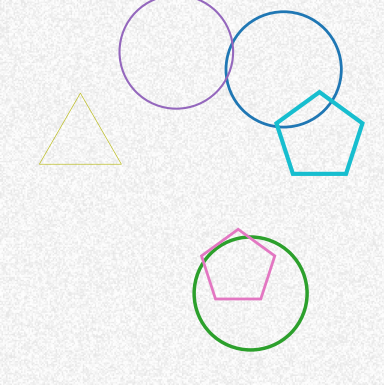[{"shape": "circle", "thickness": 2, "radius": 0.75, "center": [0.737, 0.82]}, {"shape": "circle", "thickness": 2.5, "radius": 0.73, "center": [0.651, 0.238]}, {"shape": "circle", "thickness": 1.5, "radius": 0.74, "center": [0.458, 0.865]}, {"shape": "pentagon", "thickness": 2, "radius": 0.5, "center": [0.619, 0.304]}, {"shape": "triangle", "thickness": 0.5, "radius": 0.62, "center": [0.209, 0.635]}, {"shape": "pentagon", "thickness": 3, "radius": 0.59, "center": [0.83, 0.643]}]